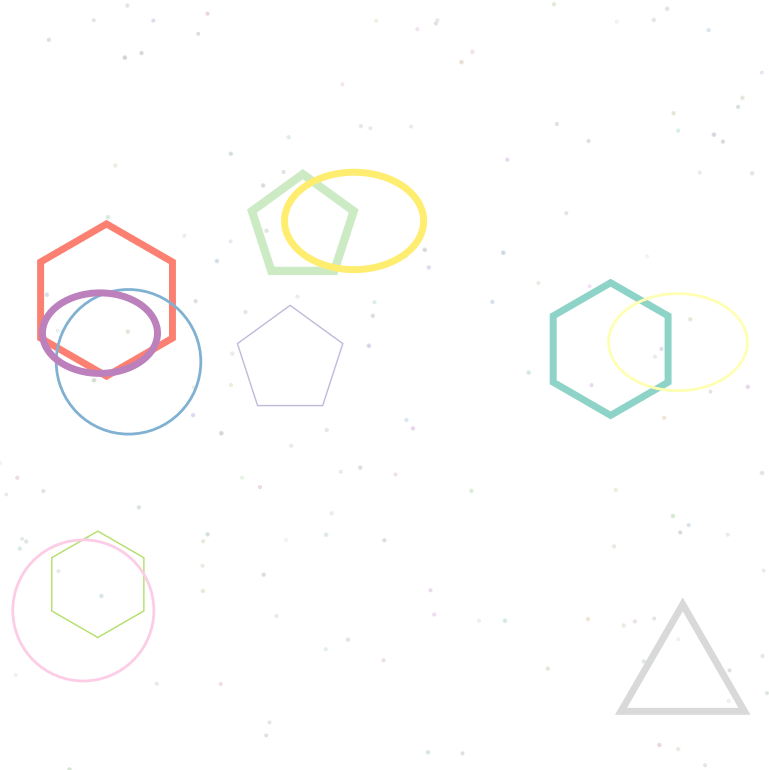[{"shape": "hexagon", "thickness": 2.5, "radius": 0.43, "center": [0.793, 0.547]}, {"shape": "oval", "thickness": 1, "radius": 0.45, "center": [0.88, 0.556]}, {"shape": "pentagon", "thickness": 0.5, "radius": 0.36, "center": [0.377, 0.531]}, {"shape": "hexagon", "thickness": 2.5, "radius": 0.49, "center": [0.138, 0.61]}, {"shape": "circle", "thickness": 1, "radius": 0.47, "center": [0.167, 0.53]}, {"shape": "hexagon", "thickness": 0.5, "radius": 0.35, "center": [0.127, 0.241]}, {"shape": "circle", "thickness": 1, "radius": 0.46, "center": [0.108, 0.207]}, {"shape": "triangle", "thickness": 2.5, "radius": 0.46, "center": [0.887, 0.122]}, {"shape": "oval", "thickness": 2.5, "radius": 0.37, "center": [0.13, 0.567]}, {"shape": "pentagon", "thickness": 3, "radius": 0.35, "center": [0.393, 0.704]}, {"shape": "oval", "thickness": 2.5, "radius": 0.45, "center": [0.46, 0.713]}]